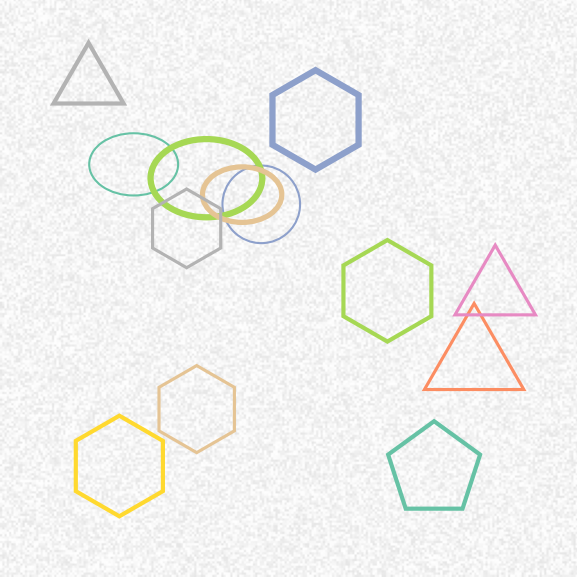[{"shape": "pentagon", "thickness": 2, "radius": 0.42, "center": [0.752, 0.186]}, {"shape": "oval", "thickness": 1, "radius": 0.38, "center": [0.231, 0.715]}, {"shape": "triangle", "thickness": 1.5, "radius": 0.5, "center": [0.821, 0.374]}, {"shape": "hexagon", "thickness": 3, "radius": 0.43, "center": [0.546, 0.792]}, {"shape": "circle", "thickness": 1, "radius": 0.34, "center": [0.452, 0.645]}, {"shape": "triangle", "thickness": 1.5, "radius": 0.4, "center": [0.858, 0.494]}, {"shape": "hexagon", "thickness": 2, "radius": 0.44, "center": [0.671, 0.496]}, {"shape": "oval", "thickness": 3, "radius": 0.48, "center": [0.357, 0.691]}, {"shape": "hexagon", "thickness": 2, "radius": 0.44, "center": [0.207, 0.192]}, {"shape": "oval", "thickness": 2.5, "radius": 0.34, "center": [0.419, 0.662]}, {"shape": "hexagon", "thickness": 1.5, "radius": 0.38, "center": [0.341, 0.291]}, {"shape": "triangle", "thickness": 2, "radius": 0.35, "center": [0.153, 0.855]}, {"shape": "hexagon", "thickness": 1.5, "radius": 0.34, "center": [0.323, 0.604]}]